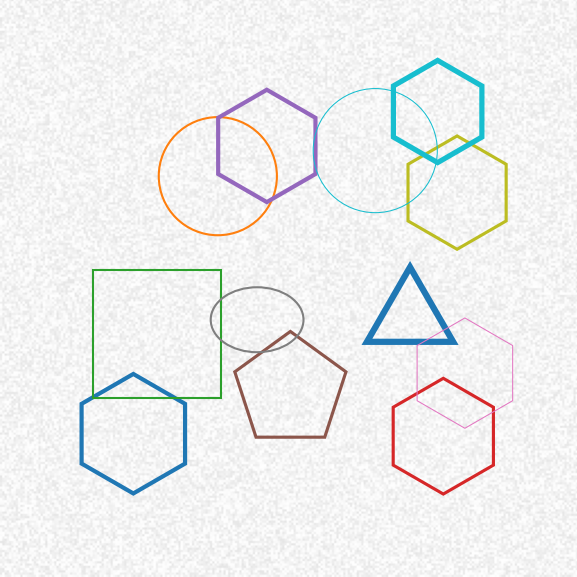[{"shape": "triangle", "thickness": 3, "radius": 0.43, "center": [0.71, 0.45]}, {"shape": "hexagon", "thickness": 2, "radius": 0.52, "center": [0.231, 0.248]}, {"shape": "circle", "thickness": 1, "radius": 0.51, "center": [0.377, 0.694]}, {"shape": "square", "thickness": 1, "radius": 0.56, "center": [0.272, 0.421]}, {"shape": "hexagon", "thickness": 1.5, "radius": 0.5, "center": [0.768, 0.244]}, {"shape": "hexagon", "thickness": 2, "radius": 0.49, "center": [0.462, 0.746]}, {"shape": "pentagon", "thickness": 1.5, "radius": 0.51, "center": [0.503, 0.324]}, {"shape": "hexagon", "thickness": 0.5, "radius": 0.48, "center": [0.805, 0.353]}, {"shape": "oval", "thickness": 1, "radius": 0.4, "center": [0.445, 0.445]}, {"shape": "hexagon", "thickness": 1.5, "radius": 0.49, "center": [0.791, 0.666]}, {"shape": "circle", "thickness": 0.5, "radius": 0.54, "center": [0.65, 0.738]}, {"shape": "hexagon", "thickness": 2.5, "radius": 0.44, "center": [0.758, 0.806]}]